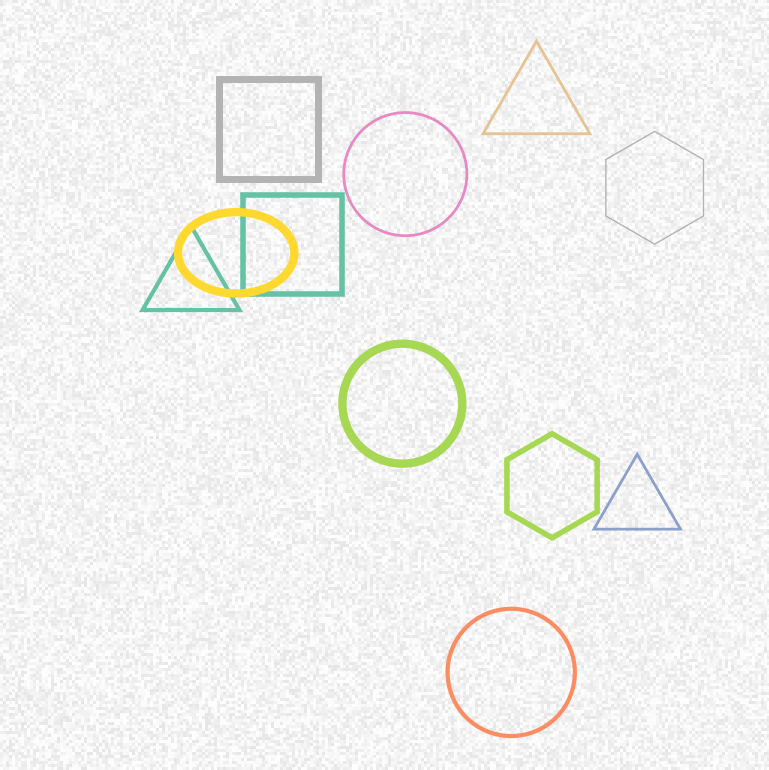[{"shape": "triangle", "thickness": 1.5, "radius": 0.36, "center": [0.248, 0.634]}, {"shape": "square", "thickness": 2, "radius": 0.32, "center": [0.38, 0.682]}, {"shape": "circle", "thickness": 1.5, "radius": 0.41, "center": [0.664, 0.127]}, {"shape": "triangle", "thickness": 1, "radius": 0.32, "center": [0.828, 0.345]}, {"shape": "circle", "thickness": 1, "radius": 0.4, "center": [0.526, 0.774]}, {"shape": "circle", "thickness": 3, "radius": 0.39, "center": [0.523, 0.476]}, {"shape": "hexagon", "thickness": 2, "radius": 0.34, "center": [0.717, 0.369]}, {"shape": "oval", "thickness": 3, "radius": 0.38, "center": [0.307, 0.672]}, {"shape": "triangle", "thickness": 1, "radius": 0.4, "center": [0.697, 0.866]}, {"shape": "square", "thickness": 2.5, "radius": 0.32, "center": [0.349, 0.833]}, {"shape": "hexagon", "thickness": 0.5, "radius": 0.37, "center": [0.85, 0.756]}]